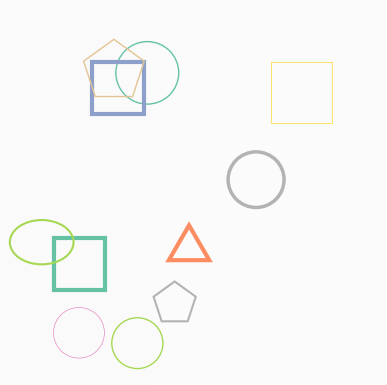[{"shape": "square", "thickness": 3, "radius": 0.33, "center": [0.205, 0.314]}, {"shape": "circle", "thickness": 1, "radius": 0.41, "center": [0.38, 0.811]}, {"shape": "triangle", "thickness": 3, "radius": 0.3, "center": [0.488, 0.354]}, {"shape": "square", "thickness": 3, "radius": 0.34, "center": [0.305, 0.771]}, {"shape": "circle", "thickness": 0.5, "radius": 0.33, "center": [0.204, 0.136]}, {"shape": "oval", "thickness": 1.5, "radius": 0.41, "center": [0.108, 0.371]}, {"shape": "circle", "thickness": 1, "radius": 0.33, "center": [0.354, 0.109]}, {"shape": "square", "thickness": 0.5, "radius": 0.39, "center": [0.778, 0.76]}, {"shape": "pentagon", "thickness": 1, "radius": 0.41, "center": [0.294, 0.816]}, {"shape": "pentagon", "thickness": 1.5, "radius": 0.29, "center": [0.451, 0.212]}, {"shape": "circle", "thickness": 2.5, "radius": 0.36, "center": [0.661, 0.533]}]